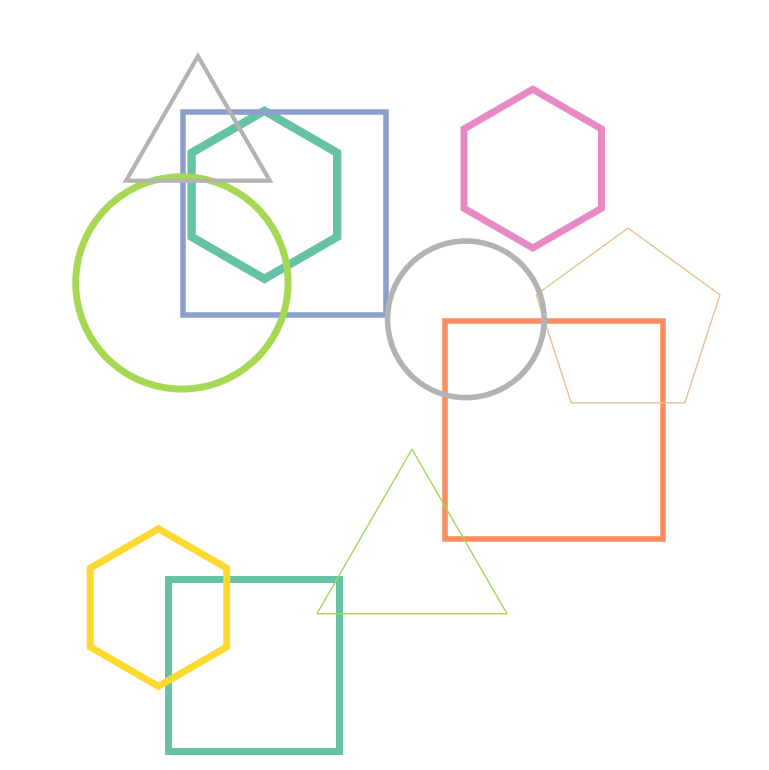[{"shape": "square", "thickness": 2.5, "radius": 0.56, "center": [0.329, 0.136]}, {"shape": "hexagon", "thickness": 3, "radius": 0.55, "center": [0.343, 0.747]}, {"shape": "square", "thickness": 2, "radius": 0.71, "center": [0.719, 0.441]}, {"shape": "square", "thickness": 2, "radius": 0.66, "center": [0.369, 0.723]}, {"shape": "hexagon", "thickness": 2.5, "radius": 0.52, "center": [0.692, 0.781]}, {"shape": "circle", "thickness": 2.5, "radius": 0.69, "center": [0.236, 0.633]}, {"shape": "triangle", "thickness": 0.5, "radius": 0.71, "center": [0.535, 0.274]}, {"shape": "hexagon", "thickness": 2.5, "radius": 0.51, "center": [0.206, 0.211]}, {"shape": "pentagon", "thickness": 0.5, "radius": 0.63, "center": [0.816, 0.578]}, {"shape": "circle", "thickness": 2, "radius": 0.51, "center": [0.605, 0.585]}, {"shape": "triangle", "thickness": 1.5, "radius": 0.54, "center": [0.257, 0.819]}]